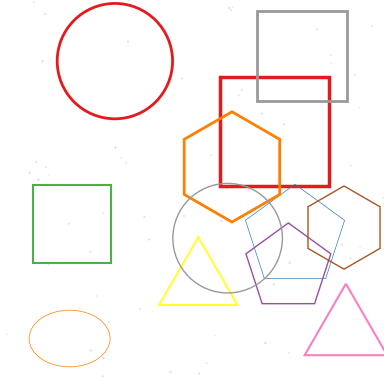[{"shape": "square", "thickness": 2.5, "radius": 0.71, "center": [0.713, 0.658]}, {"shape": "circle", "thickness": 2, "radius": 0.75, "center": [0.298, 0.841]}, {"shape": "pentagon", "thickness": 0.5, "radius": 0.68, "center": [0.766, 0.386]}, {"shape": "square", "thickness": 1.5, "radius": 0.51, "center": [0.187, 0.419]}, {"shape": "pentagon", "thickness": 1, "radius": 0.58, "center": [0.749, 0.305]}, {"shape": "oval", "thickness": 0.5, "radius": 0.53, "center": [0.181, 0.121]}, {"shape": "hexagon", "thickness": 2, "radius": 0.72, "center": [0.603, 0.566]}, {"shape": "triangle", "thickness": 1.5, "radius": 0.59, "center": [0.515, 0.267]}, {"shape": "hexagon", "thickness": 1, "radius": 0.54, "center": [0.894, 0.409]}, {"shape": "triangle", "thickness": 1.5, "radius": 0.62, "center": [0.898, 0.139]}, {"shape": "circle", "thickness": 1, "radius": 0.71, "center": [0.591, 0.381]}, {"shape": "square", "thickness": 2, "radius": 0.58, "center": [0.785, 0.855]}]